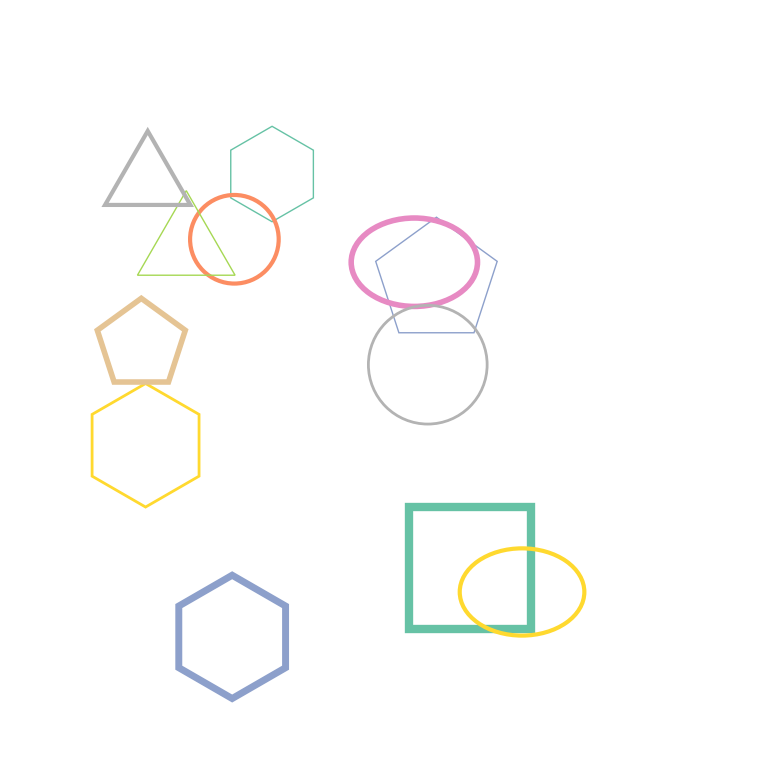[{"shape": "hexagon", "thickness": 0.5, "radius": 0.31, "center": [0.353, 0.774]}, {"shape": "square", "thickness": 3, "radius": 0.4, "center": [0.61, 0.263]}, {"shape": "circle", "thickness": 1.5, "radius": 0.29, "center": [0.304, 0.689]}, {"shape": "hexagon", "thickness": 2.5, "radius": 0.4, "center": [0.302, 0.173]}, {"shape": "pentagon", "thickness": 0.5, "radius": 0.41, "center": [0.567, 0.635]}, {"shape": "oval", "thickness": 2, "radius": 0.41, "center": [0.538, 0.659]}, {"shape": "triangle", "thickness": 0.5, "radius": 0.37, "center": [0.242, 0.679]}, {"shape": "hexagon", "thickness": 1, "radius": 0.4, "center": [0.189, 0.422]}, {"shape": "oval", "thickness": 1.5, "radius": 0.4, "center": [0.678, 0.231]}, {"shape": "pentagon", "thickness": 2, "radius": 0.3, "center": [0.184, 0.552]}, {"shape": "circle", "thickness": 1, "radius": 0.39, "center": [0.556, 0.526]}, {"shape": "triangle", "thickness": 1.5, "radius": 0.32, "center": [0.192, 0.766]}]